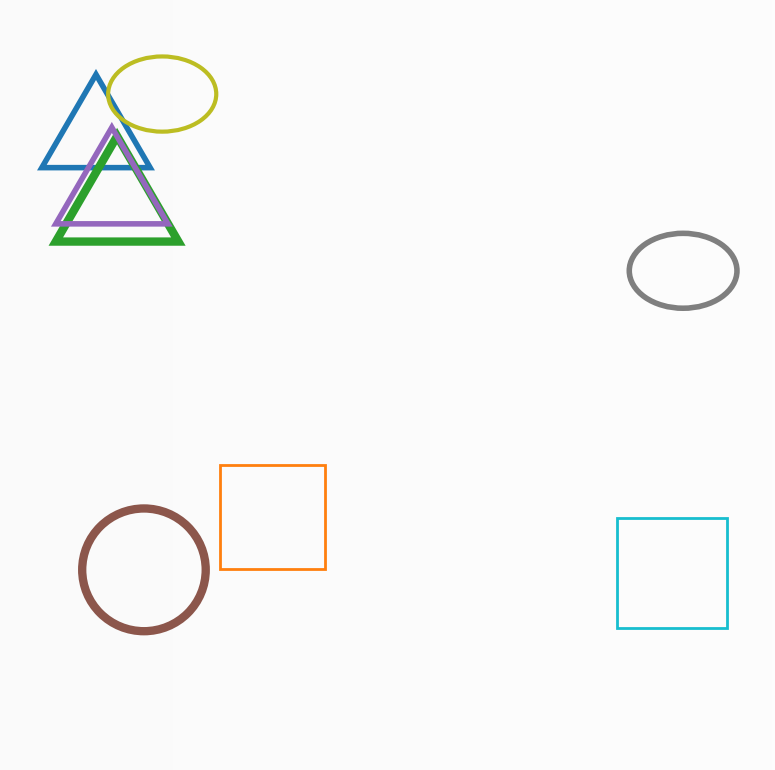[{"shape": "triangle", "thickness": 2, "radius": 0.4, "center": [0.124, 0.823]}, {"shape": "square", "thickness": 1, "radius": 0.34, "center": [0.351, 0.329]}, {"shape": "triangle", "thickness": 3, "radius": 0.46, "center": [0.151, 0.732]}, {"shape": "triangle", "thickness": 2, "radius": 0.42, "center": [0.144, 0.751]}, {"shape": "circle", "thickness": 3, "radius": 0.4, "center": [0.186, 0.26]}, {"shape": "oval", "thickness": 2, "radius": 0.35, "center": [0.881, 0.648]}, {"shape": "oval", "thickness": 1.5, "radius": 0.35, "center": [0.209, 0.878]}, {"shape": "square", "thickness": 1, "radius": 0.36, "center": [0.868, 0.256]}]